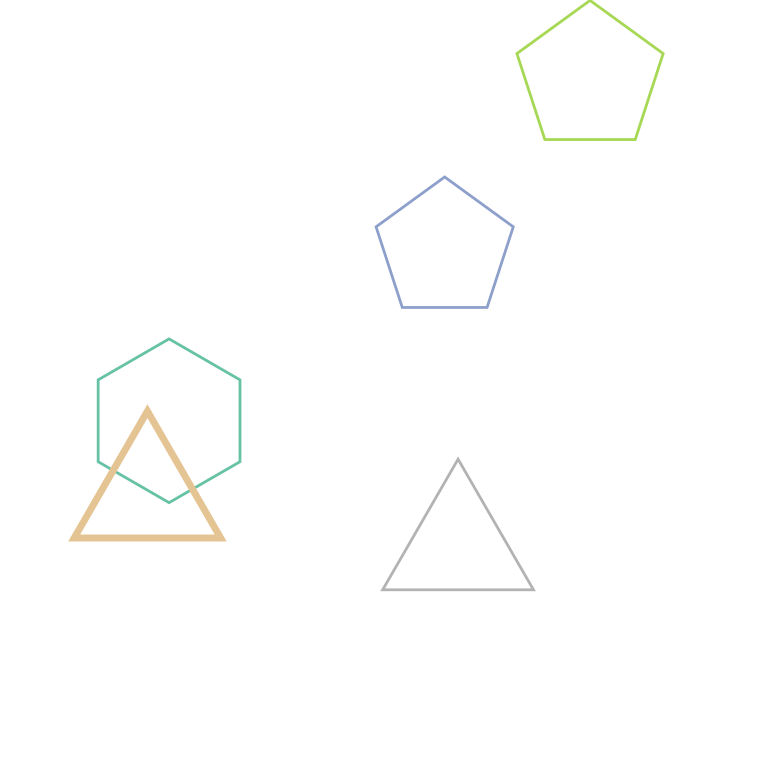[{"shape": "hexagon", "thickness": 1, "radius": 0.53, "center": [0.22, 0.454]}, {"shape": "pentagon", "thickness": 1, "radius": 0.47, "center": [0.578, 0.676]}, {"shape": "pentagon", "thickness": 1, "radius": 0.5, "center": [0.766, 0.9]}, {"shape": "triangle", "thickness": 2.5, "radius": 0.55, "center": [0.191, 0.356]}, {"shape": "triangle", "thickness": 1, "radius": 0.57, "center": [0.595, 0.291]}]